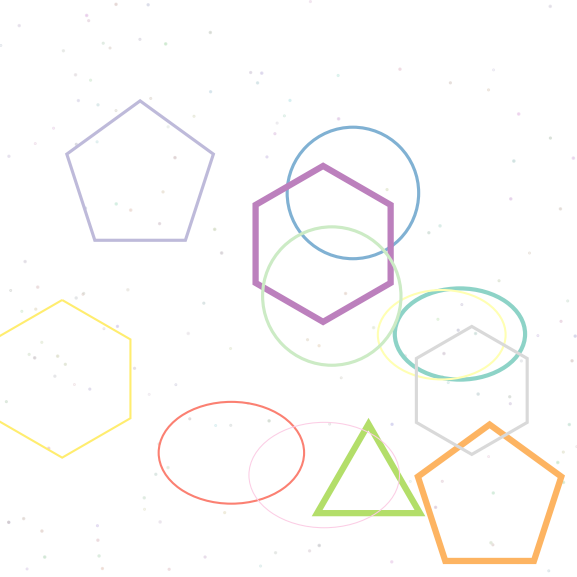[{"shape": "oval", "thickness": 2, "radius": 0.56, "center": [0.796, 0.421]}, {"shape": "oval", "thickness": 1, "radius": 0.55, "center": [0.765, 0.42]}, {"shape": "pentagon", "thickness": 1.5, "radius": 0.67, "center": [0.243, 0.691]}, {"shape": "oval", "thickness": 1, "radius": 0.63, "center": [0.401, 0.215]}, {"shape": "circle", "thickness": 1.5, "radius": 0.57, "center": [0.611, 0.665]}, {"shape": "pentagon", "thickness": 3, "radius": 0.65, "center": [0.848, 0.133]}, {"shape": "triangle", "thickness": 3, "radius": 0.51, "center": [0.638, 0.162]}, {"shape": "oval", "thickness": 0.5, "radius": 0.65, "center": [0.561, 0.177]}, {"shape": "hexagon", "thickness": 1.5, "radius": 0.55, "center": [0.817, 0.323]}, {"shape": "hexagon", "thickness": 3, "radius": 0.68, "center": [0.56, 0.577]}, {"shape": "circle", "thickness": 1.5, "radius": 0.6, "center": [0.575, 0.486]}, {"shape": "hexagon", "thickness": 1, "radius": 0.68, "center": [0.108, 0.343]}]